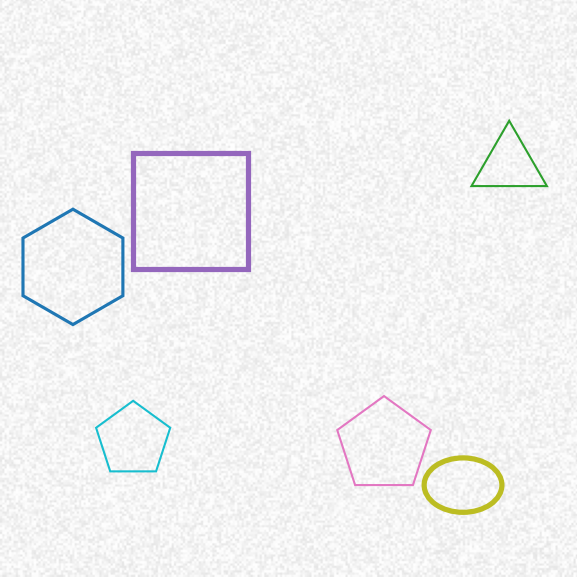[{"shape": "hexagon", "thickness": 1.5, "radius": 0.5, "center": [0.126, 0.537]}, {"shape": "triangle", "thickness": 1, "radius": 0.38, "center": [0.882, 0.715]}, {"shape": "square", "thickness": 2.5, "radius": 0.5, "center": [0.33, 0.634]}, {"shape": "pentagon", "thickness": 1, "radius": 0.43, "center": [0.665, 0.228]}, {"shape": "oval", "thickness": 2.5, "radius": 0.34, "center": [0.802, 0.159]}, {"shape": "pentagon", "thickness": 1, "radius": 0.34, "center": [0.231, 0.238]}]